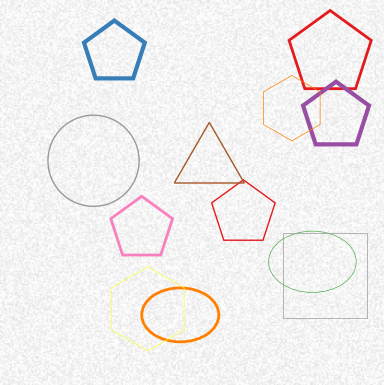[{"shape": "pentagon", "thickness": 2, "radius": 0.56, "center": [0.858, 0.86]}, {"shape": "pentagon", "thickness": 1, "radius": 0.43, "center": [0.632, 0.446]}, {"shape": "pentagon", "thickness": 3, "radius": 0.42, "center": [0.297, 0.864]}, {"shape": "oval", "thickness": 0.5, "radius": 0.57, "center": [0.811, 0.32]}, {"shape": "pentagon", "thickness": 3, "radius": 0.45, "center": [0.873, 0.698]}, {"shape": "oval", "thickness": 2, "radius": 0.5, "center": [0.468, 0.182]}, {"shape": "hexagon", "thickness": 0.5, "radius": 0.42, "center": [0.758, 0.719]}, {"shape": "hexagon", "thickness": 0.5, "radius": 0.55, "center": [0.384, 0.198]}, {"shape": "triangle", "thickness": 1, "radius": 0.52, "center": [0.544, 0.577]}, {"shape": "pentagon", "thickness": 2, "radius": 0.42, "center": [0.368, 0.406]}, {"shape": "circle", "thickness": 1, "radius": 0.59, "center": [0.243, 0.582]}, {"shape": "square", "thickness": 0.5, "radius": 0.55, "center": [0.844, 0.285]}]